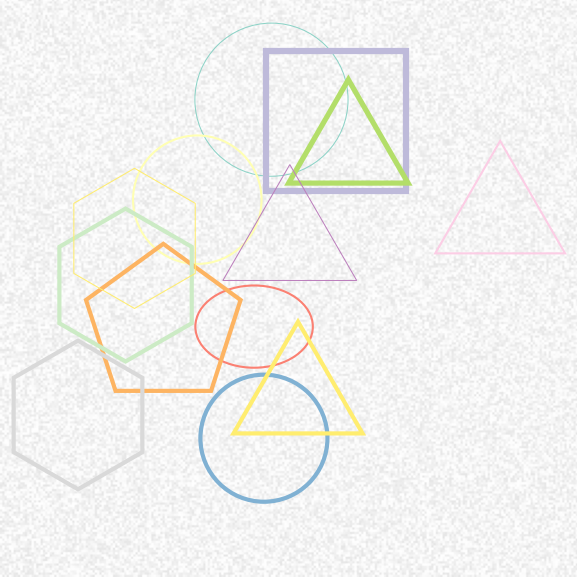[{"shape": "circle", "thickness": 0.5, "radius": 0.66, "center": [0.47, 0.827]}, {"shape": "circle", "thickness": 1, "radius": 0.56, "center": [0.342, 0.653]}, {"shape": "square", "thickness": 3, "radius": 0.61, "center": [0.582, 0.79]}, {"shape": "oval", "thickness": 1, "radius": 0.51, "center": [0.44, 0.434]}, {"shape": "circle", "thickness": 2, "radius": 0.55, "center": [0.457, 0.24]}, {"shape": "pentagon", "thickness": 2, "radius": 0.7, "center": [0.283, 0.436]}, {"shape": "triangle", "thickness": 2.5, "radius": 0.6, "center": [0.603, 0.742]}, {"shape": "triangle", "thickness": 1, "radius": 0.65, "center": [0.866, 0.625]}, {"shape": "hexagon", "thickness": 2, "radius": 0.64, "center": [0.135, 0.281]}, {"shape": "triangle", "thickness": 0.5, "radius": 0.67, "center": [0.502, 0.58]}, {"shape": "hexagon", "thickness": 2, "radius": 0.66, "center": [0.217, 0.506]}, {"shape": "triangle", "thickness": 2, "radius": 0.64, "center": [0.516, 0.313]}, {"shape": "hexagon", "thickness": 0.5, "radius": 0.61, "center": [0.233, 0.586]}]